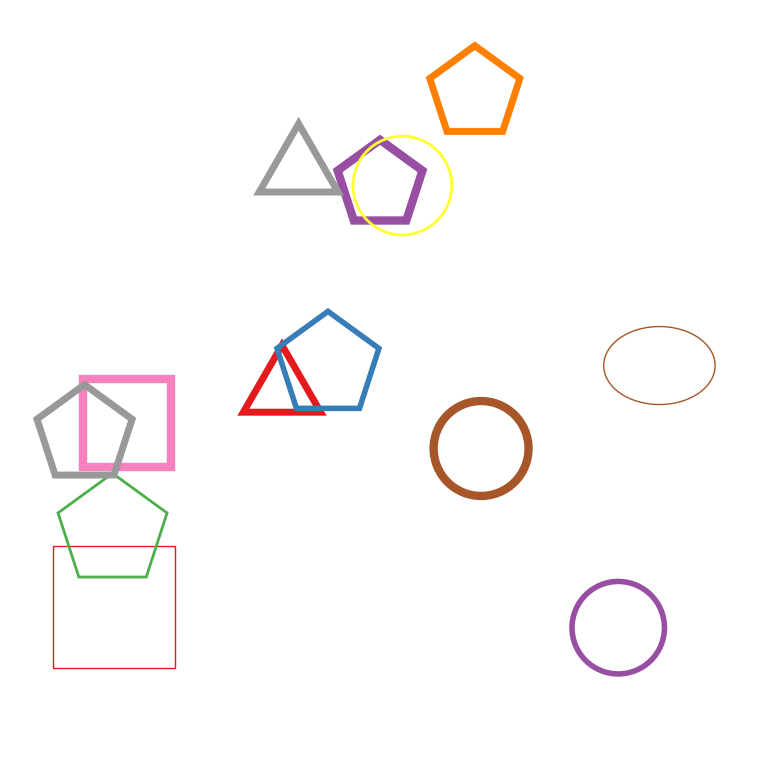[{"shape": "triangle", "thickness": 2.5, "radius": 0.29, "center": [0.366, 0.494]}, {"shape": "square", "thickness": 0.5, "radius": 0.4, "center": [0.148, 0.212]}, {"shape": "pentagon", "thickness": 2, "radius": 0.35, "center": [0.426, 0.526]}, {"shape": "pentagon", "thickness": 1, "radius": 0.37, "center": [0.146, 0.311]}, {"shape": "circle", "thickness": 2, "radius": 0.3, "center": [0.803, 0.185]}, {"shape": "pentagon", "thickness": 3, "radius": 0.29, "center": [0.494, 0.76]}, {"shape": "pentagon", "thickness": 2.5, "radius": 0.31, "center": [0.617, 0.879]}, {"shape": "circle", "thickness": 1, "radius": 0.32, "center": [0.523, 0.759]}, {"shape": "oval", "thickness": 0.5, "radius": 0.36, "center": [0.856, 0.525]}, {"shape": "circle", "thickness": 3, "radius": 0.31, "center": [0.625, 0.418]}, {"shape": "square", "thickness": 3, "radius": 0.29, "center": [0.165, 0.451]}, {"shape": "pentagon", "thickness": 2.5, "radius": 0.32, "center": [0.11, 0.436]}, {"shape": "triangle", "thickness": 2.5, "radius": 0.3, "center": [0.388, 0.78]}]